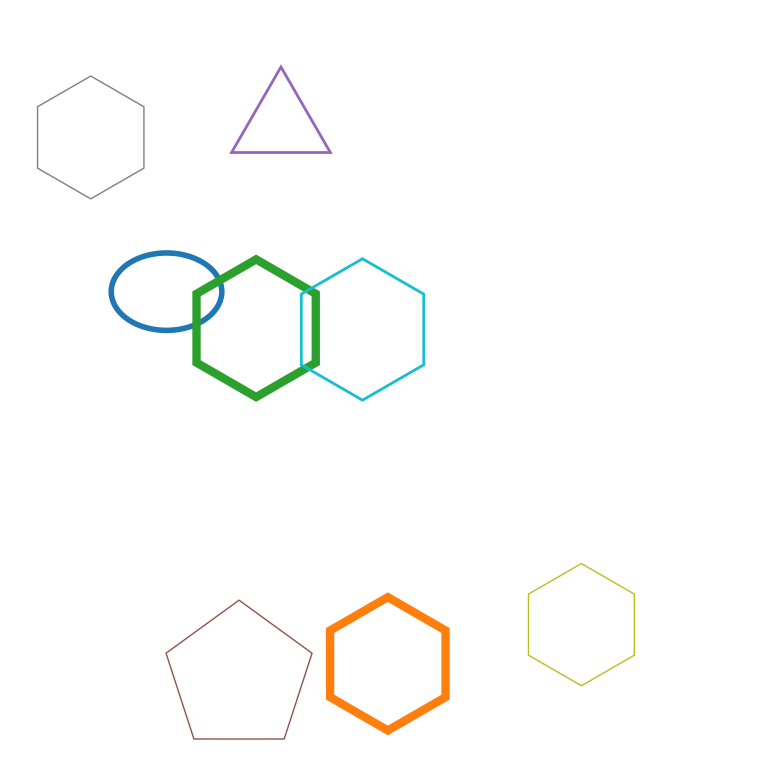[{"shape": "oval", "thickness": 2, "radius": 0.36, "center": [0.216, 0.621]}, {"shape": "hexagon", "thickness": 3, "radius": 0.43, "center": [0.504, 0.138]}, {"shape": "hexagon", "thickness": 3, "radius": 0.45, "center": [0.333, 0.574]}, {"shape": "triangle", "thickness": 1, "radius": 0.37, "center": [0.365, 0.839]}, {"shape": "pentagon", "thickness": 0.5, "radius": 0.5, "center": [0.31, 0.121]}, {"shape": "hexagon", "thickness": 0.5, "radius": 0.4, "center": [0.118, 0.822]}, {"shape": "hexagon", "thickness": 0.5, "radius": 0.4, "center": [0.755, 0.189]}, {"shape": "hexagon", "thickness": 1, "radius": 0.46, "center": [0.471, 0.572]}]